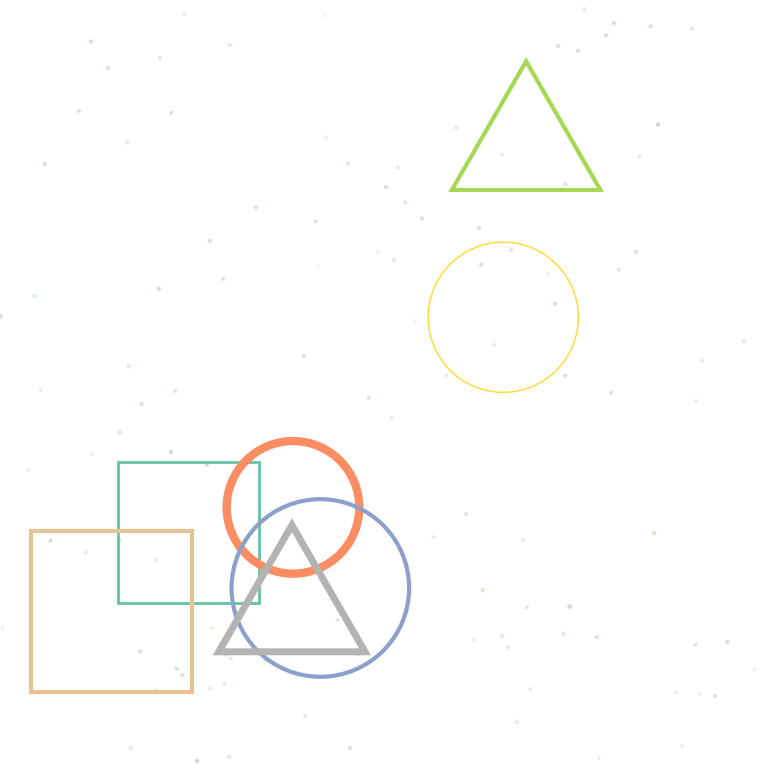[{"shape": "square", "thickness": 1, "radius": 0.46, "center": [0.245, 0.308]}, {"shape": "circle", "thickness": 3, "radius": 0.43, "center": [0.38, 0.341]}, {"shape": "circle", "thickness": 1.5, "radius": 0.58, "center": [0.416, 0.236]}, {"shape": "triangle", "thickness": 1.5, "radius": 0.56, "center": [0.683, 0.809]}, {"shape": "circle", "thickness": 0.5, "radius": 0.49, "center": [0.654, 0.588]}, {"shape": "square", "thickness": 1.5, "radius": 0.52, "center": [0.145, 0.206]}, {"shape": "triangle", "thickness": 2.5, "radius": 0.55, "center": [0.379, 0.208]}]